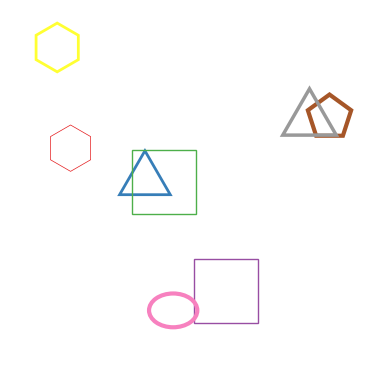[{"shape": "hexagon", "thickness": 0.5, "radius": 0.3, "center": [0.183, 0.615]}, {"shape": "triangle", "thickness": 2, "radius": 0.38, "center": [0.376, 0.532]}, {"shape": "square", "thickness": 1, "radius": 0.42, "center": [0.426, 0.527]}, {"shape": "square", "thickness": 1, "radius": 0.41, "center": [0.586, 0.245]}, {"shape": "hexagon", "thickness": 2, "radius": 0.32, "center": [0.149, 0.877]}, {"shape": "pentagon", "thickness": 3, "radius": 0.3, "center": [0.856, 0.695]}, {"shape": "oval", "thickness": 3, "radius": 0.31, "center": [0.45, 0.194]}, {"shape": "triangle", "thickness": 2.5, "radius": 0.4, "center": [0.804, 0.689]}]